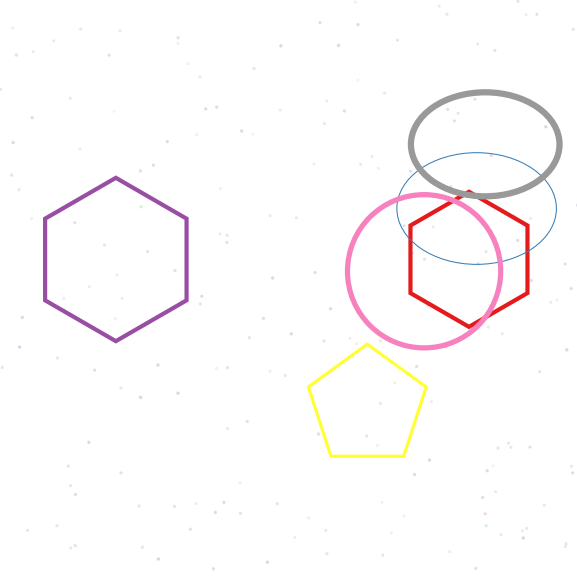[{"shape": "hexagon", "thickness": 2, "radius": 0.58, "center": [0.812, 0.55]}, {"shape": "oval", "thickness": 0.5, "radius": 0.69, "center": [0.825, 0.638]}, {"shape": "hexagon", "thickness": 2, "radius": 0.71, "center": [0.201, 0.55]}, {"shape": "pentagon", "thickness": 1.5, "radius": 0.54, "center": [0.636, 0.296]}, {"shape": "circle", "thickness": 2.5, "radius": 0.66, "center": [0.734, 0.529]}, {"shape": "oval", "thickness": 3, "radius": 0.64, "center": [0.84, 0.749]}]